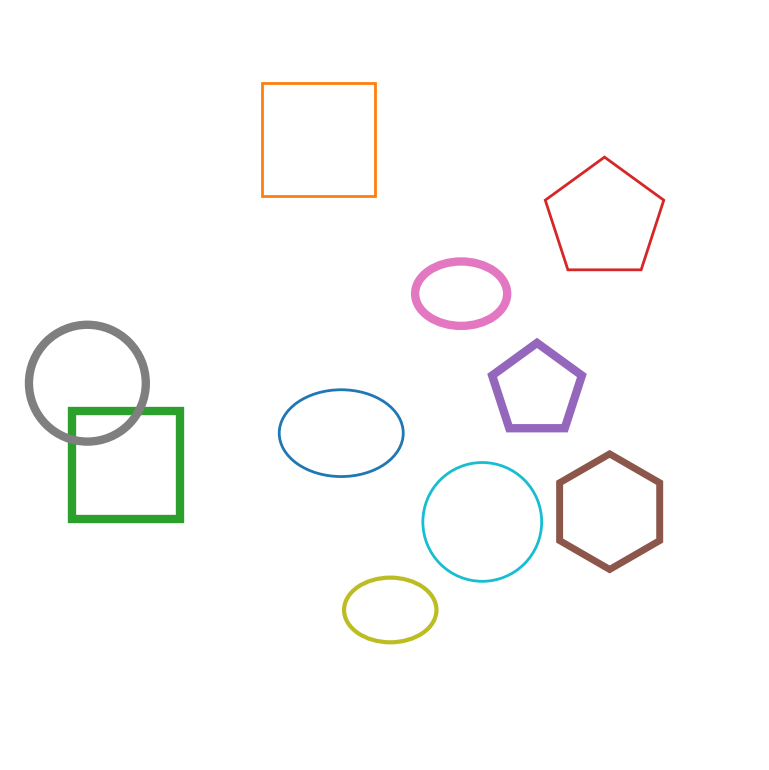[{"shape": "oval", "thickness": 1, "radius": 0.4, "center": [0.443, 0.437]}, {"shape": "square", "thickness": 1, "radius": 0.37, "center": [0.414, 0.818]}, {"shape": "square", "thickness": 3, "radius": 0.35, "center": [0.163, 0.396]}, {"shape": "pentagon", "thickness": 1, "radius": 0.4, "center": [0.785, 0.715]}, {"shape": "pentagon", "thickness": 3, "radius": 0.31, "center": [0.697, 0.493]}, {"shape": "hexagon", "thickness": 2.5, "radius": 0.38, "center": [0.792, 0.335]}, {"shape": "oval", "thickness": 3, "radius": 0.3, "center": [0.599, 0.619]}, {"shape": "circle", "thickness": 3, "radius": 0.38, "center": [0.113, 0.502]}, {"shape": "oval", "thickness": 1.5, "radius": 0.3, "center": [0.507, 0.208]}, {"shape": "circle", "thickness": 1, "radius": 0.39, "center": [0.626, 0.322]}]